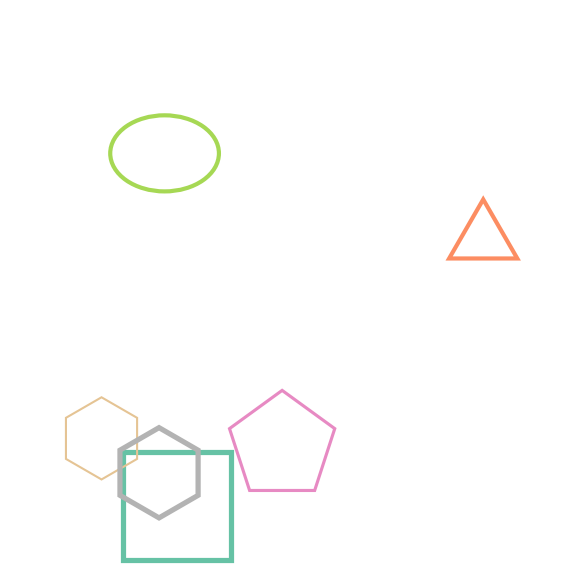[{"shape": "square", "thickness": 2.5, "radius": 0.47, "center": [0.307, 0.123]}, {"shape": "triangle", "thickness": 2, "radius": 0.34, "center": [0.837, 0.586]}, {"shape": "pentagon", "thickness": 1.5, "radius": 0.48, "center": [0.489, 0.227]}, {"shape": "oval", "thickness": 2, "radius": 0.47, "center": [0.285, 0.734]}, {"shape": "hexagon", "thickness": 1, "radius": 0.36, "center": [0.176, 0.24]}, {"shape": "hexagon", "thickness": 2.5, "radius": 0.39, "center": [0.275, 0.18]}]